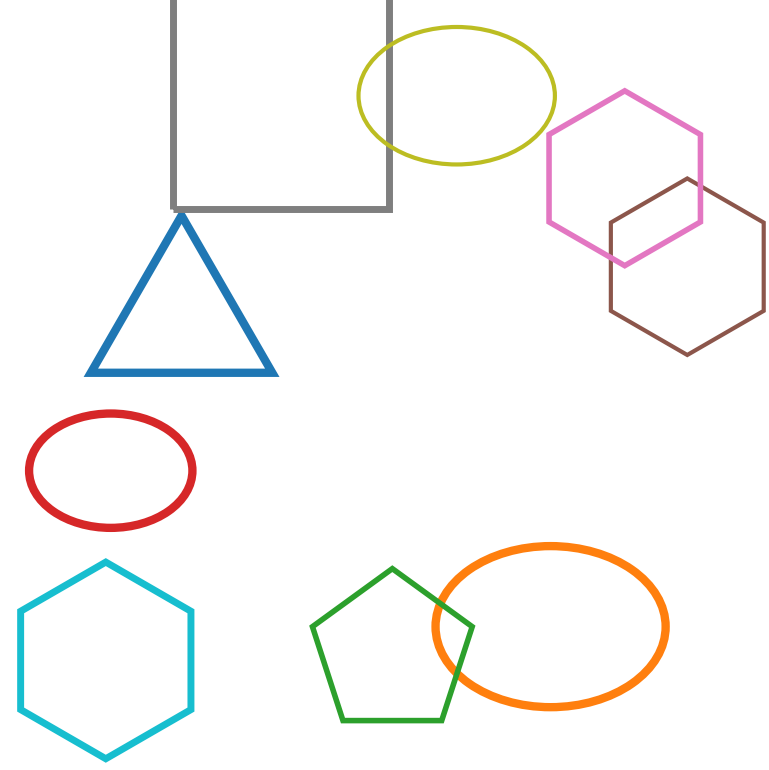[{"shape": "triangle", "thickness": 3, "radius": 0.68, "center": [0.236, 0.584]}, {"shape": "oval", "thickness": 3, "radius": 0.75, "center": [0.715, 0.186]}, {"shape": "pentagon", "thickness": 2, "radius": 0.55, "center": [0.51, 0.152]}, {"shape": "oval", "thickness": 3, "radius": 0.53, "center": [0.144, 0.389]}, {"shape": "hexagon", "thickness": 1.5, "radius": 0.57, "center": [0.893, 0.654]}, {"shape": "hexagon", "thickness": 2, "radius": 0.57, "center": [0.811, 0.769]}, {"shape": "square", "thickness": 2.5, "radius": 0.7, "center": [0.365, 0.87]}, {"shape": "oval", "thickness": 1.5, "radius": 0.64, "center": [0.593, 0.876]}, {"shape": "hexagon", "thickness": 2.5, "radius": 0.64, "center": [0.137, 0.142]}]